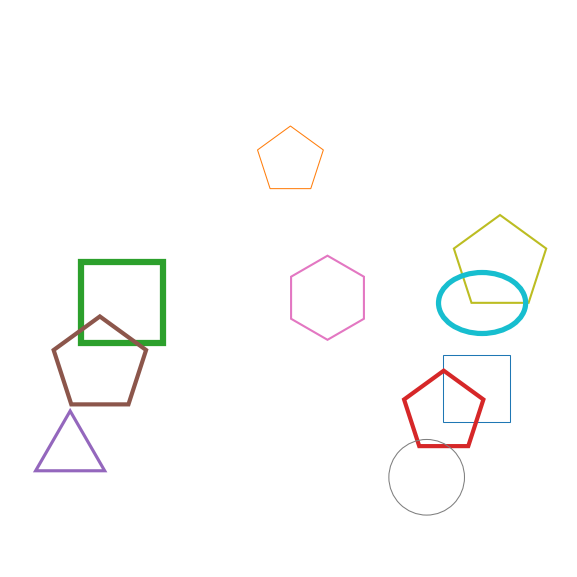[{"shape": "square", "thickness": 0.5, "radius": 0.29, "center": [0.826, 0.327]}, {"shape": "pentagon", "thickness": 0.5, "radius": 0.3, "center": [0.503, 0.721]}, {"shape": "square", "thickness": 3, "radius": 0.35, "center": [0.211, 0.475]}, {"shape": "pentagon", "thickness": 2, "radius": 0.36, "center": [0.768, 0.285]}, {"shape": "triangle", "thickness": 1.5, "radius": 0.35, "center": [0.121, 0.218]}, {"shape": "pentagon", "thickness": 2, "radius": 0.42, "center": [0.173, 0.367]}, {"shape": "hexagon", "thickness": 1, "radius": 0.36, "center": [0.567, 0.484]}, {"shape": "circle", "thickness": 0.5, "radius": 0.33, "center": [0.739, 0.173]}, {"shape": "pentagon", "thickness": 1, "radius": 0.42, "center": [0.866, 0.543]}, {"shape": "oval", "thickness": 2.5, "radius": 0.38, "center": [0.835, 0.474]}]